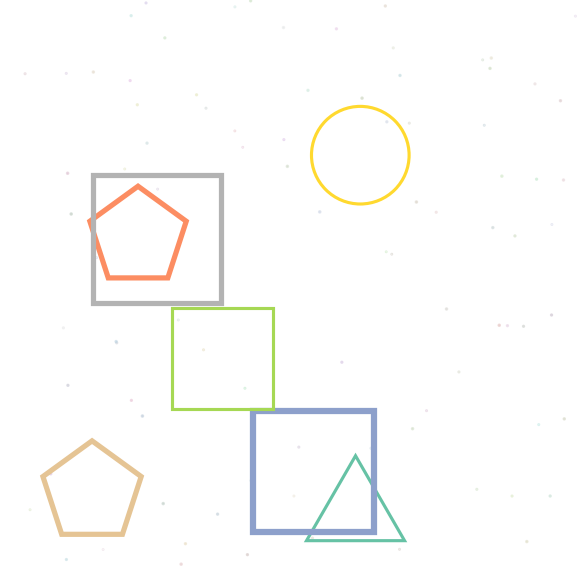[{"shape": "triangle", "thickness": 1.5, "radius": 0.49, "center": [0.616, 0.112]}, {"shape": "pentagon", "thickness": 2.5, "radius": 0.44, "center": [0.239, 0.589]}, {"shape": "square", "thickness": 3, "radius": 0.53, "center": [0.543, 0.183]}, {"shape": "square", "thickness": 1.5, "radius": 0.44, "center": [0.385, 0.378]}, {"shape": "circle", "thickness": 1.5, "radius": 0.42, "center": [0.624, 0.73]}, {"shape": "pentagon", "thickness": 2.5, "radius": 0.45, "center": [0.159, 0.146]}, {"shape": "square", "thickness": 2.5, "radius": 0.55, "center": [0.271, 0.585]}]